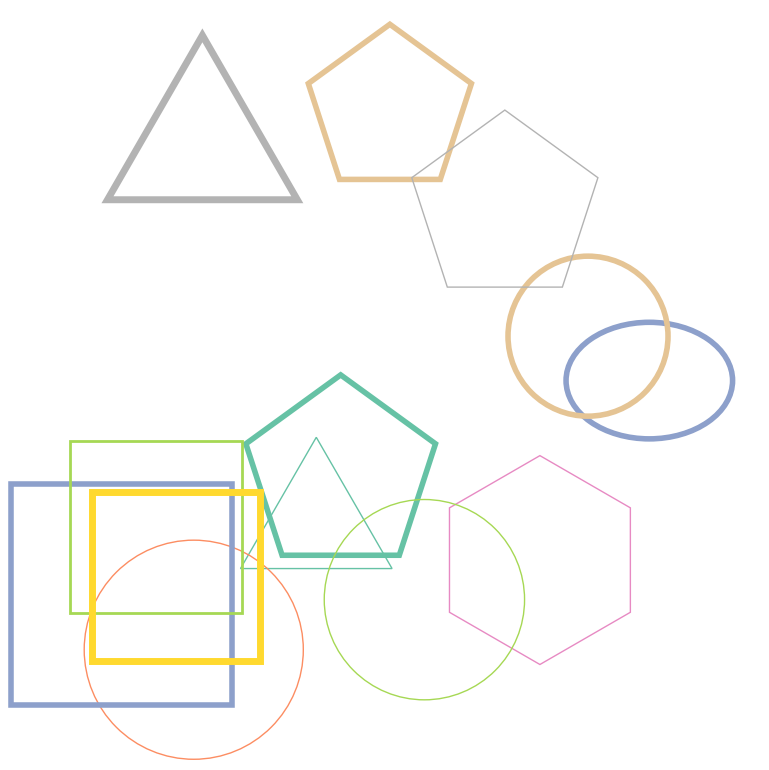[{"shape": "pentagon", "thickness": 2, "radius": 0.65, "center": [0.442, 0.384]}, {"shape": "triangle", "thickness": 0.5, "radius": 0.57, "center": [0.411, 0.318]}, {"shape": "circle", "thickness": 0.5, "radius": 0.71, "center": [0.252, 0.156]}, {"shape": "square", "thickness": 2, "radius": 0.72, "center": [0.158, 0.228]}, {"shape": "oval", "thickness": 2, "radius": 0.54, "center": [0.843, 0.506]}, {"shape": "hexagon", "thickness": 0.5, "radius": 0.68, "center": [0.701, 0.273]}, {"shape": "square", "thickness": 1, "radius": 0.56, "center": [0.202, 0.316]}, {"shape": "circle", "thickness": 0.5, "radius": 0.65, "center": [0.551, 0.221]}, {"shape": "square", "thickness": 2.5, "radius": 0.55, "center": [0.229, 0.251]}, {"shape": "circle", "thickness": 2, "radius": 0.52, "center": [0.764, 0.563]}, {"shape": "pentagon", "thickness": 2, "radius": 0.56, "center": [0.506, 0.857]}, {"shape": "pentagon", "thickness": 0.5, "radius": 0.64, "center": [0.656, 0.73]}, {"shape": "triangle", "thickness": 2.5, "radius": 0.71, "center": [0.263, 0.812]}]